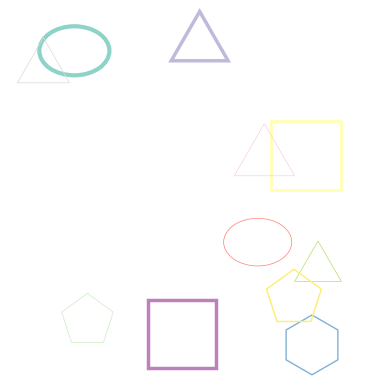[{"shape": "oval", "thickness": 3, "radius": 0.46, "center": [0.193, 0.868]}, {"shape": "square", "thickness": 2, "radius": 0.45, "center": [0.795, 0.596]}, {"shape": "triangle", "thickness": 2.5, "radius": 0.43, "center": [0.519, 0.885]}, {"shape": "oval", "thickness": 0.5, "radius": 0.44, "center": [0.669, 0.371]}, {"shape": "hexagon", "thickness": 1, "radius": 0.39, "center": [0.81, 0.104]}, {"shape": "triangle", "thickness": 0.5, "radius": 0.35, "center": [0.826, 0.304]}, {"shape": "triangle", "thickness": 0.5, "radius": 0.45, "center": [0.687, 0.589]}, {"shape": "triangle", "thickness": 0.5, "radius": 0.39, "center": [0.113, 0.824]}, {"shape": "square", "thickness": 2.5, "radius": 0.44, "center": [0.472, 0.132]}, {"shape": "pentagon", "thickness": 0.5, "radius": 0.35, "center": [0.227, 0.168]}, {"shape": "pentagon", "thickness": 1, "radius": 0.37, "center": [0.763, 0.226]}]